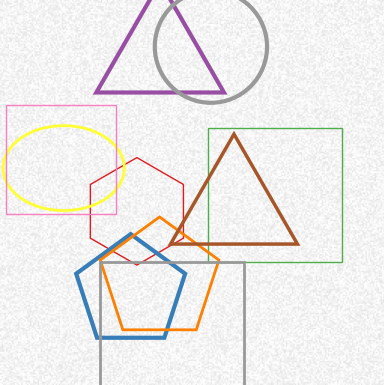[{"shape": "hexagon", "thickness": 1, "radius": 0.7, "center": [0.356, 0.451]}, {"shape": "pentagon", "thickness": 3, "radius": 0.74, "center": [0.339, 0.243]}, {"shape": "square", "thickness": 1, "radius": 0.87, "center": [0.713, 0.494]}, {"shape": "triangle", "thickness": 3, "radius": 0.96, "center": [0.416, 0.855]}, {"shape": "pentagon", "thickness": 2, "radius": 0.81, "center": [0.414, 0.274]}, {"shape": "oval", "thickness": 2, "radius": 0.79, "center": [0.165, 0.563]}, {"shape": "triangle", "thickness": 2.5, "radius": 0.95, "center": [0.608, 0.461]}, {"shape": "square", "thickness": 1, "radius": 0.71, "center": [0.158, 0.586]}, {"shape": "square", "thickness": 2, "radius": 0.93, "center": [0.447, 0.132]}, {"shape": "circle", "thickness": 3, "radius": 0.73, "center": [0.548, 0.879]}]